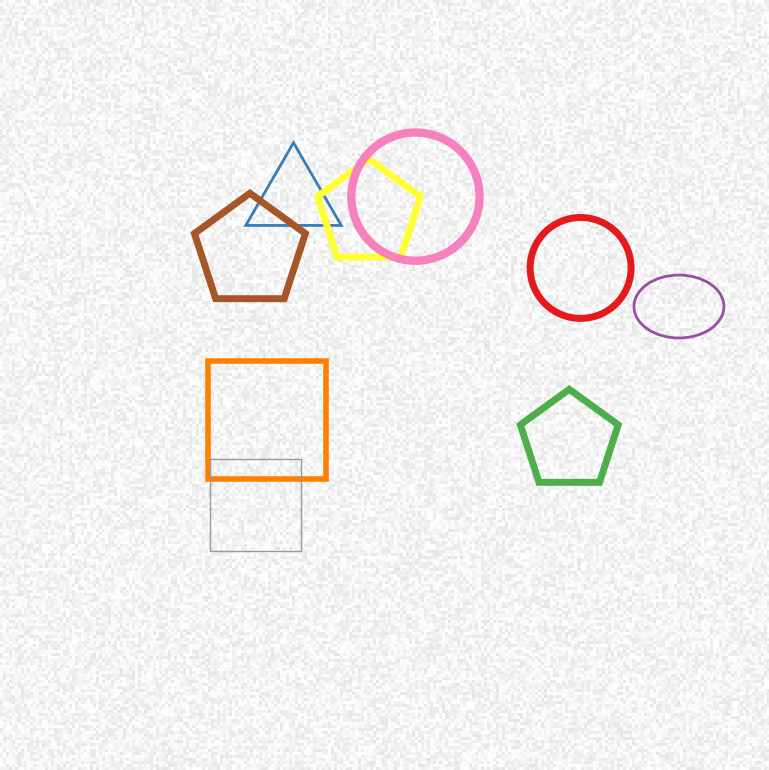[{"shape": "circle", "thickness": 2.5, "radius": 0.33, "center": [0.754, 0.652]}, {"shape": "triangle", "thickness": 1, "radius": 0.36, "center": [0.381, 0.743]}, {"shape": "pentagon", "thickness": 2.5, "radius": 0.33, "center": [0.739, 0.428]}, {"shape": "oval", "thickness": 1, "radius": 0.29, "center": [0.882, 0.602]}, {"shape": "square", "thickness": 2, "radius": 0.38, "center": [0.347, 0.454]}, {"shape": "pentagon", "thickness": 2.5, "radius": 0.35, "center": [0.479, 0.723]}, {"shape": "pentagon", "thickness": 2.5, "radius": 0.38, "center": [0.325, 0.673]}, {"shape": "circle", "thickness": 3, "radius": 0.42, "center": [0.54, 0.745]}, {"shape": "square", "thickness": 0.5, "radius": 0.3, "center": [0.332, 0.344]}]